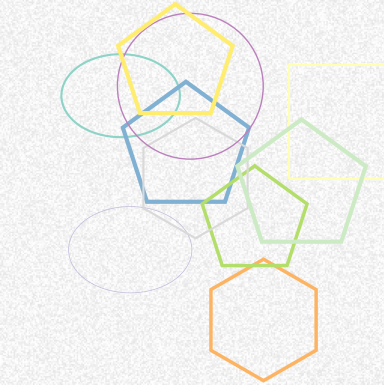[{"shape": "oval", "thickness": 1.5, "radius": 0.77, "center": [0.313, 0.752]}, {"shape": "square", "thickness": 1.5, "radius": 0.74, "center": [0.898, 0.683]}, {"shape": "oval", "thickness": 0.5, "radius": 0.8, "center": [0.338, 0.351]}, {"shape": "pentagon", "thickness": 3, "radius": 0.86, "center": [0.483, 0.615]}, {"shape": "hexagon", "thickness": 2.5, "radius": 0.79, "center": [0.685, 0.169]}, {"shape": "pentagon", "thickness": 2.5, "radius": 0.72, "center": [0.661, 0.426]}, {"shape": "hexagon", "thickness": 1.5, "radius": 0.78, "center": [0.508, 0.537]}, {"shape": "circle", "thickness": 1, "radius": 0.95, "center": [0.494, 0.776]}, {"shape": "pentagon", "thickness": 3, "radius": 0.88, "center": [0.783, 0.514]}, {"shape": "pentagon", "thickness": 3, "radius": 0.78, "center": [0.456, 0.833]}]